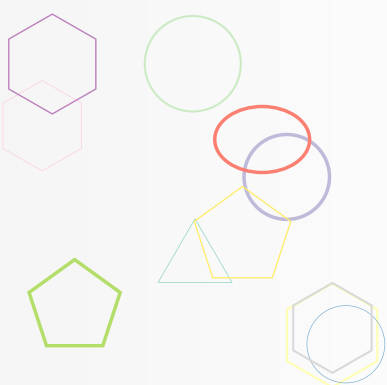[{"shape": "triangle", "thickness": 0.5, "radius": 0.55, "center": [0.503, 0.321]}, {"shape": "hexagon", "thickness": 1.5, "radius": 0.67, "center": [0.857, 0.129]}, {"shape": "circle", "thickness": 2.5, "radius": 0.55, "center": [0.74, 0.54]}, {"shape": "oval", "thickness": 2.5, "radius": 0.61, "center": [0.677, 0.638]}, {"shape": "circle", "thickness": 0.5, "radius": 0.5, "center": [0.893, 0.106]}, {"shape": "pentagon", "thickness": 2.5, "radius": 0.62, "center": [0.193, 0.202]}, {"shape": "hexagon", "thickness": 0.5, "radius": 0.59, "center": [0.109, 0.673]}, {"shape": "hexagon", "thickness": 1.5, "radius": 0.58, "center": [0.858, 0.148]}, {"shape": "hexagon", "thickness": 1, "radius": 0.65, "center": [0.135, 0.834]}, {"shape": "circle", "thickness": 1.5, "radius": 0.62, "center": [0.498, 0.834]}, {"shape": "pentagon", "thickness": 1, "radius": 0.65, "center": [0.626, 0.385]}]